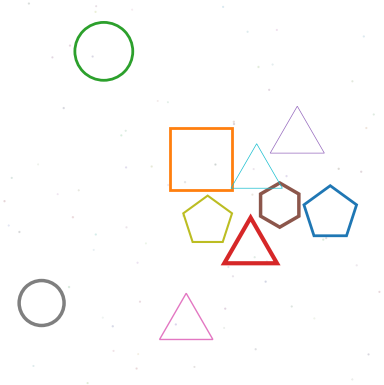[{"shape": "pentagon", "thickness": 2, "radius": 0.36, "center": [0.858, 0.446]}, {"shape": "square", "thickness": 2, "radius": 0.4, "center": [0.521, 0.587]}, {"shape": "circle", "thickness": 2, "radius": 0.38, "center": [0.27, 0.867]}, {"shape": "triangle", "thickness": 3, "radius": 0.4, "center": [0.651, 0.356]}, {"shape": "triangle", "thickness": 0.5, "radius": 0.41, "center": [0.772, 0.643]}, {"shape": "hexagon", "thickness": 2.5, "radius": 0.29, "center": [0.727, 0.467]}, {"shape": "triangle", "thickness": 1, "radius": 0.4, "center": [0.484, 0.158]}, {"shape": "circle", "thickness": 2.5, "radius": 0.29, "center": [0.108, 0.213]}, {"shape": "pentagon", "thickness": 1.5, "radius": 0.33, "center": [0.539, 0.425]}, {"shape": "triangle", "thickness": 0.5, "radius": 0.39, "center": [0.667, 0.55]}]